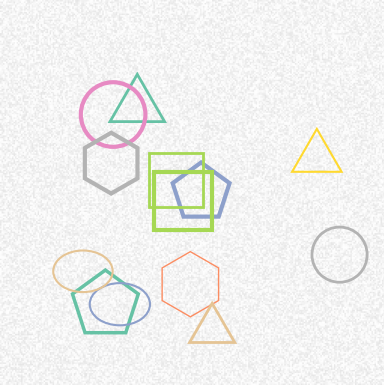[{"shape": "pentagon", "thickness": 2.5, "radius": 0.45, "center": [0.274, 0.209]}, {"shape": "triangle", "thickness": 2, "radius": 0.41, "center": [0.357, 0.725]}, {"shape": "hexagon", "thickness": 1, "radius": 0.42, "center": [0.494, 0.262]}, {"shape": "oval", "thickness": 1.5, "radius": 0.39, "center": [0.311, 0.21]}, {"shape": "pentagon", "thickness": 3, "radius": 0.39, "center": [0.522, 0.5]}, {"shape": "circle", "thickness": 3, "radius": 0.42, "center": [0.294, 0.703]}, {"shape": "square", "thickness": 2, "radius": 0.35, "center": [0.457, 0.532]}, {"shape": "square", "thickness": 3, "radius": 0.38, "center": [0.475, 0.479]}, {"shape": "triangle", "thickness": 1.5, "radius": 0.37, "center": [0.823, 0.591]}, {"shape": "oval", "thickness": 1.5, "radius": 0.39, "center": [0.215, 0.295]}, {"shape": "triangle", "thickness": 2, "radius": 0.34, "center": [0.551, 0.144]}, {"shape": "hexagon", "thickness": 3, "radius": 0.39, "center": [0.289, 0.576]}, {"shape": "circle", "thickness": 2, "radius": 0.36, "center": [0.882, 0.339]}]